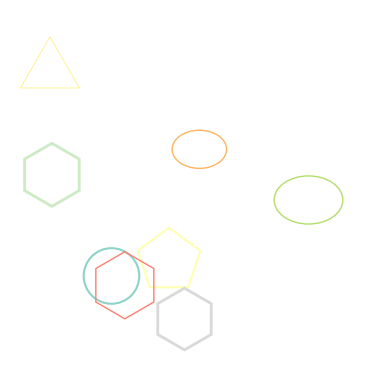[{"shape": "circle", "thickness": 1.5, "radius": 0.36, "center": [0.29, 0.283]}, {"shape": "pentagon", "thickness": 1.5, "radius": 0.43, "center": [0.439, 0.323]}, {"shape": "hexagon", "thickness": 1, "radius": 0.44, "center": [0.324, 0.259]}, {"shape": "oval", "thickness": 1, "radius": 0.35, "center": [0.518, 0.612]}, {"shape": "oval", "thickness": 1, "radius": 0.45, "center": [0.801, 0.481]}, {"shape": "hexagon", "thickness": 2, "radius": 0.4, "center": [0.479, 0.171]}, {"shape": "hexagon", "thickness": 2, "radius": 0.41, "center": [0.135, 0.546]}, {"shape": "triangle", "thickness": 0.5, "radius": 0.44, "center": [0.13, 0.816]}]